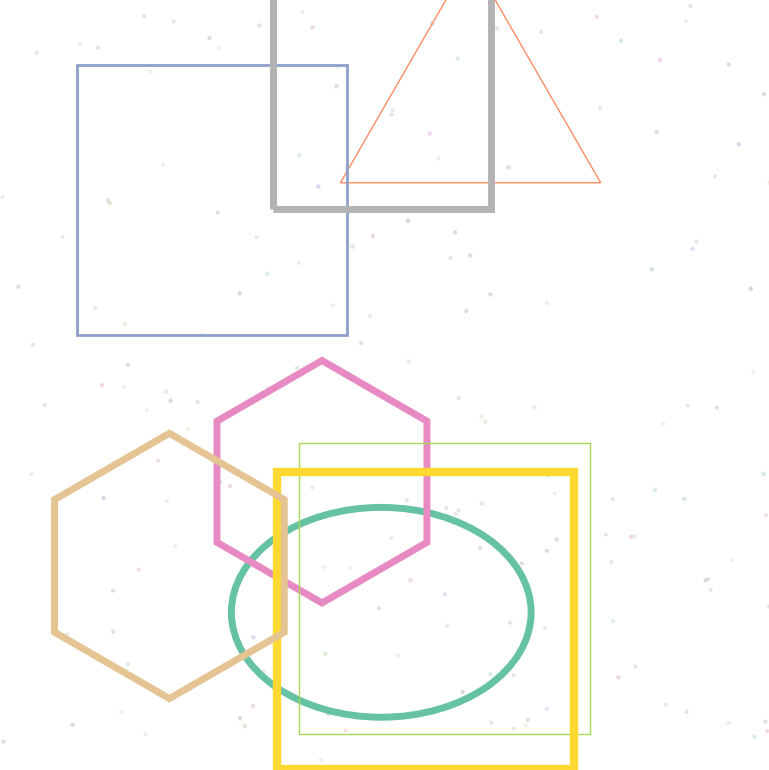[{"shape": "oval", "thickness": 2.5, "radius": 0.97, "center": [0.495, 0.205]}, {"shape": "triangle", "thickness": 0.5, "radius": 0.98, "center": [0.611, 0.86]}, {"shape": "square", "thickness": 1, "radius": 0.88, "center": [0.275, 0.74]}, {"shape": "hexagon", "thickness": 2.5, "radius": 0.79, "center": [0.418, 0.374]}, {"shape": "square", "thickness": 0.5, "radius": 0.94, "center": [0.577, 0.235]}, {"shape": "square", "thickness": 3, "radius": 0.96, "center": [0.553, 0.194]}, {"shape": "hexagon", "thickness": 2.5, "radius": 0.86, "center": [0.22, 0.265]}, {"shape": "square", "thickness": 2.5, "radius": 0.71, "center": [0.496, 0.87]}]